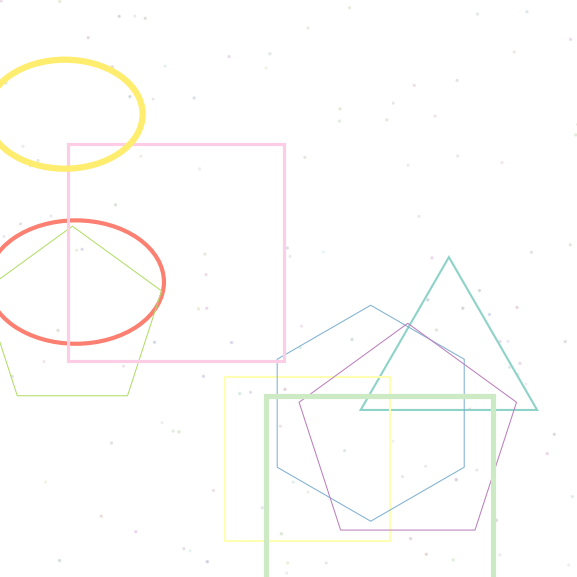[{"shape": "triangle", "thickness": 1, "radius": 0.88, "center": [0.777, 0.377]}, {"shape": "square", "thickness": 1, "radius": 0.71, "center": [0.533, 0.204]}, {"shape": "oval", "thickness": 2, "radius": 0.76, "center": [0.131, 0.511]}, {"shape": "hexagon", "thickness": 0.5, "radius": 0.93, "center": [0.642, 0.284]}, {"shape": "pentagon", "thickness": 0.5, "radius": 0.81, "center": [0.125, 0.445]}, {"shape": "square", "thickness": 1.5, "radius": 0.94, "center": [0.305, 0.562]}, {"shape": "pentagon", "thickness": 0.5, "radius": 0.99, "center": [0.706, 0.241]}, {"shape": "square", "thickness": 2.5, "radius": 0.98, "center": [0.658, 0.116]}, {"shape": "oval", "thickness": 3, "radius": 0.67, "center": [0.112, 0.801]}]